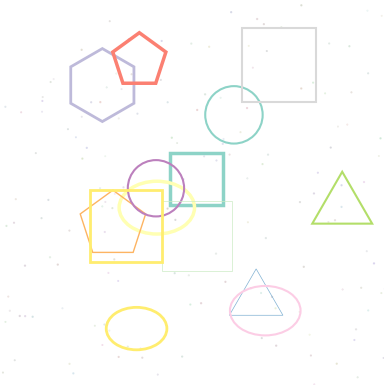[{"shape": "circle", "thickness": 1.5, "radius": 0.37, "center": [0.608, 0.702]}, {"shape": "square", "thickness": 2.5, "radius": 0.34, "center": [0.51, 0.535]}, {"shape": "oval", "thickness": 2.5, "radius": 0.49, "center": [0.407, 0.461]}, {"shape": "hexagon", "thickness": 2, "radius": 0.47, "center": [0.266, 0.779]}, {"shape": "pentagon", "thickness": 2.5, "radius": 0.36, "center": [0.362, 0.842]}, {"shape": "triangle", "thickness": 0.5, "radius": 0.4, "center": [0.665, 0.221]}, {"shape": "pentagon", "thickness": 1, "radius": 0.45, "center": [0.293, 0.417]}, {"shape": "triangle", "thickness": 1.5, "radius": 0.45, "center": [0.889, 0.464]}, {"shape": "oval", "thickness": 1.5, "radius": 0.46, "center": [0.689, 0.193]}, {"shape": "square", "thickness": 1.5, "radius": 0.48, "center": [0.724, 0.83]}, {"shape": "circle", "thickness": 1.5, "radius": 0.37, "center": [0.405, 0.511]}, {"shape": "square", "thickness": 0.5, "radius": 0.46, "center": [0.511, 0.387]}, {"shape": "square", "thickness": 2, "radius": 0.47, "center": [0.328, 0.413]}, {"shape": "oval", "thickness": 2, "radius": 0.39, "center": [0.355, 0.147]}]